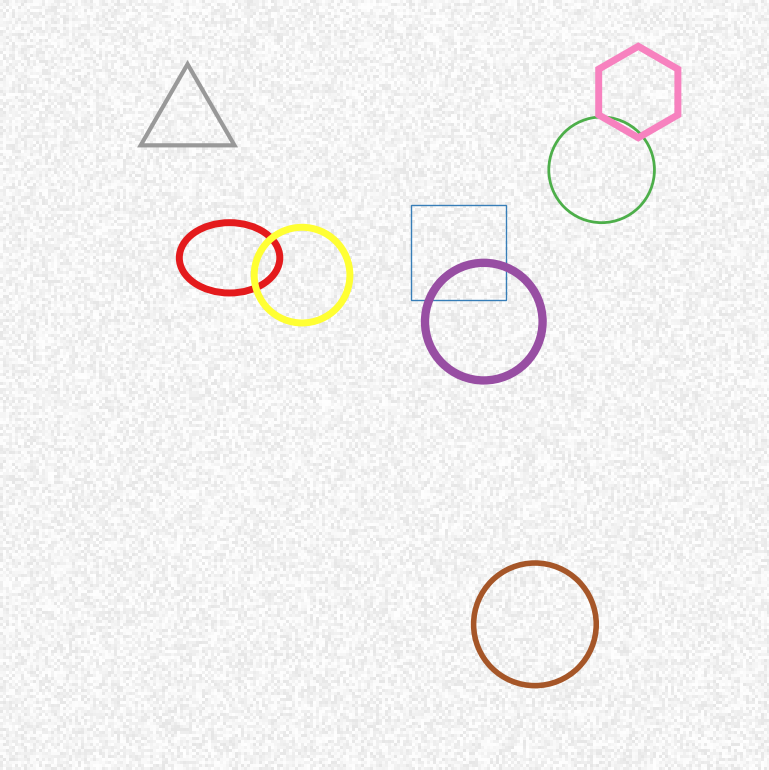[{"shape": "oval", "thickness": 2.5, "radius": 0.33, "center": [0.298, 0.665]}, {"shape": "square", "thickness": 0.5, "radius": 0.31, "center": [0.596, 0.672]}, {"shape": "circle", "thickness": 1, "radius": 0.34, "center": [0.781, 0.779]}, {"shape": "circle", "thickness": 3, "radius": 0.38, "center": [0.628, 0.582]}, {"shape": "circle", "thickness": 2.5, "radius": 0.31, "center": [0.392, 0.643]}, {"shape": "circle", "thickness": 2, "radius": 0.4, "center": [0.695, 0.189]}, {"shape": "hexagon", "thickness": 2.5, "radius": 0.3, "center": [0.829, 0.88]}, {"shape": "triangle", "thickness": 1.5, "radius": 0.35, "center": [0.244, 0.846]}]